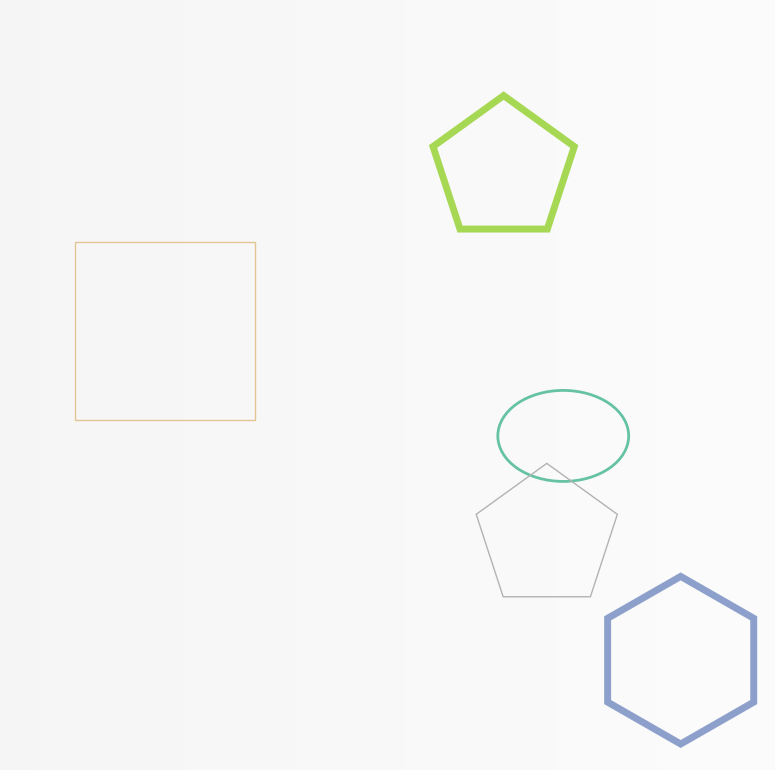[{"shape": "oval", "thickness": 1, "radius": 0.42, "center": [0.727, 0.434]}, {"shape": "hexagon", "thickness": 2.5, "radius": 0.54, "center": [0.878, 0.143]}, {"shape": "pentagon", "thickness": 2.5, "radius": 0.48, "center": [0.65, 0.78]}, {"shape": "square", "thickness": 0.5, "radius": 0.58, "center": [0.213, 0.57]}, {"shape": "pentagon", "thickness": 0.5, "radius": 0.48, "center": [0.706, 0.302]}]